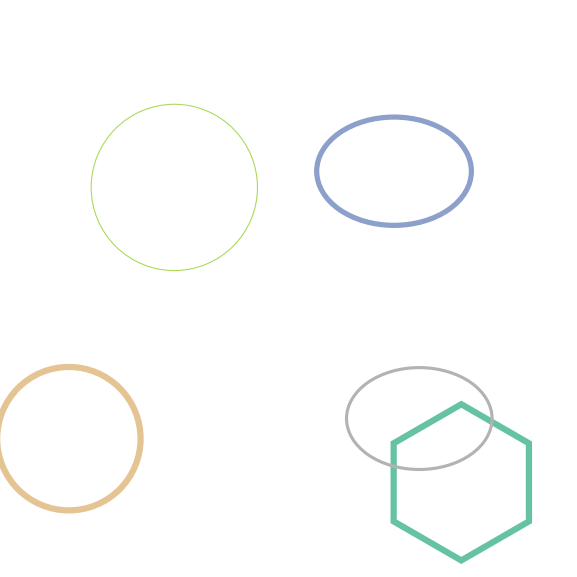[{"shape": "hexagon", "thickness": 3, "radius": 0.68, "center": [0.799, 0.164]}, {"shape": "oval", "thickness": 2.5, "radius": 0.67, "center": [0.682, 0.703]}, {"shape": "circle", "thickness": 0.5, "radius": 0.72, "center": [0.302, 0.675]}, {"shape": "circle", "thickness": 3, "radius": 0.62, "center": [0.119, 0.24]}, {"shape": "oval", "thickness": 1.5, "radius": 0.63, "center": [0.726, 0.274]}]